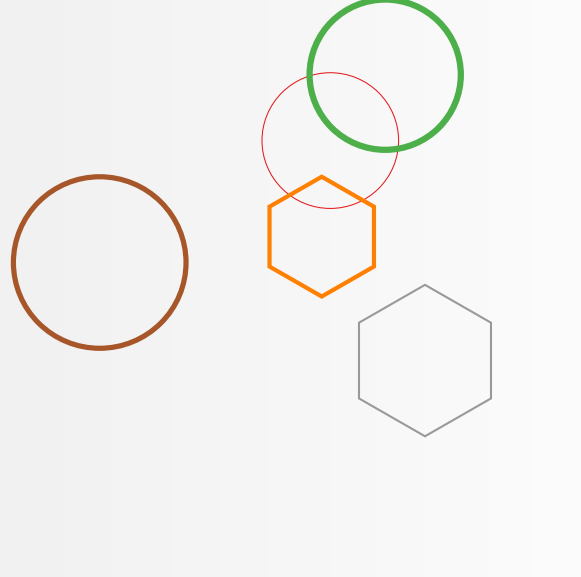[{"shape": "circle", "thickness": 0.5, "radius": 0.59, "center": [0.568, 0.756]}, {"shape": "circle", "thickness": 3, "radius": 0.65, "center": [0.663, 0.87]}, {"shape": "hexagon", "thickness": 2, "radius": 0.52, "center": [0.554, 0.589]}, {"shape": "circle", "thickness": 2.5, "radius": 0.74, "center": [0.172, 0.545]}, {"shape": "hexagon", "thickness": 1, "radius": 0.66, "center": [0.731, 0.375]}]